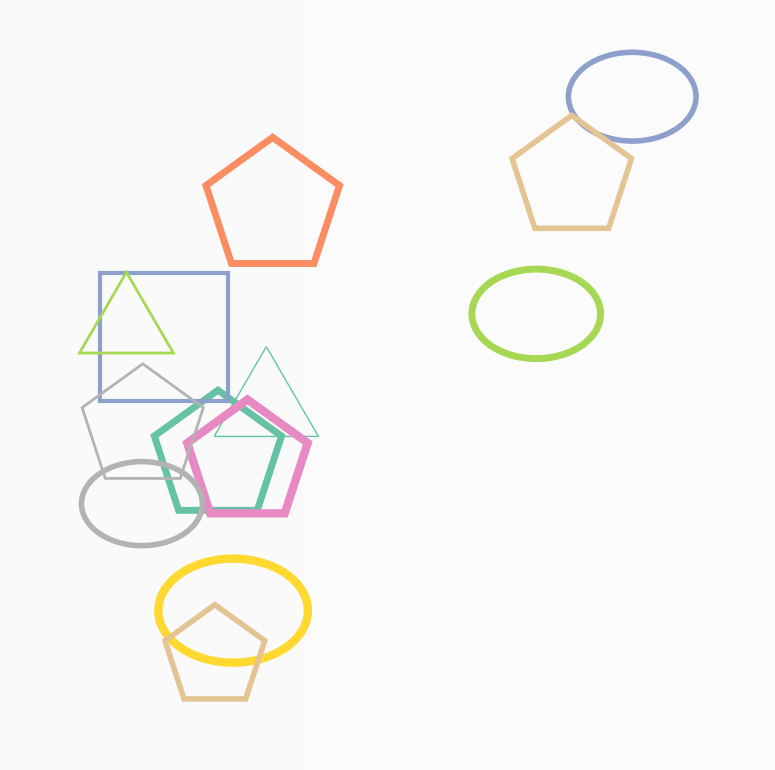[{"shape": "triangle", "thickness": 0.5, "radius": 0.39, "center": [0.344, 0.472]}, {"shape": "pentagon", "thickness": 2.5, "radius": 0.43, "center": [0.281, 0.407]}, {"shape": "pentagon", "thickness": 2.5, "radius": 0.45, "center": [0.352, 0.731]}, {"shape": "oval", "thickness": 2, "radius": 0.41, "center": [0.816, 0.874]}, {"shape": "square", "thickness": 1.5, "radius": 0.41, "center": [0.211, 0.562]}, {"shape": "pentagon", "thickness": 3, "radius": 0.41, "center": [0.319, 0.399]}, {"shape": "triangle", "thickness": 1, "radius": 0.35, "center": [0.163, 0.577]}, {"shape": "oval", "thickness": 2.5, "radius": 0.42, "center": [0.692, 0.592]}, {"shape": "oval", "thickness": 3, "radius": 0.48, "center": [0.301, 0.207]}, {"shape": "pentagon", "thickness": 2, "radius": 0.41, "center": [0.738, 0.769]}, {"shape": "pentagon", "thickness": 2, "radius": 0.34, "center": [0.277, 0.147]}, {"shape": "oval", "thickness": 2, "radius": 0.39, "center": [0.183, 0.346]}, {"shape": "pentagon", "thickness": 1, "radius": 0.41, "center": [0.184, 0.445]}]